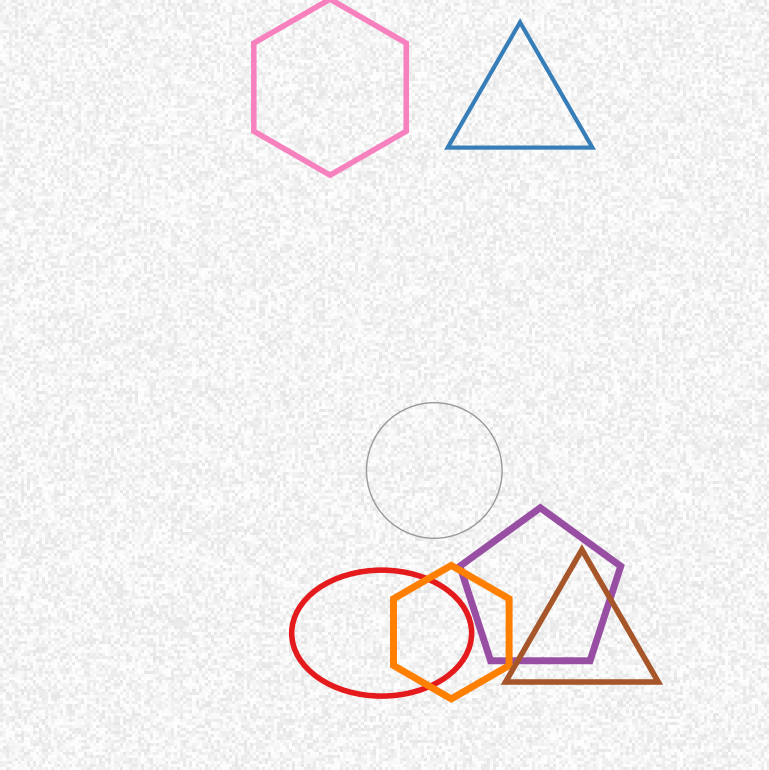[{"shape": "oval", "thickness": 2, "radius": 0.58, "center": [0.496, 0.178]}, {"shape": "triangle", "thickness": 1.5, "radius": 0.54, "center": [0.675, 0.863]}, {"shape": "pentagon", "thickness": 2.5, "radius": 0.55, "center": [0.702, 0.231]}, {"shape": "hexagon", "thickness": 2.5, "radius": 0.43, "center": [0.586, 0.179]}, {"shape": "triangle", "thickness": 2, "radius": 0.57, "center": [0.756, 0.172]}, {"shape": "hexagon", "thickness": 2, "radius": 0.57, "center": [0.429, 0.887]}, {"shape": "circle", "thickness": 0.5, "radius": 0.44, "center": [0.564, 0.389]}]